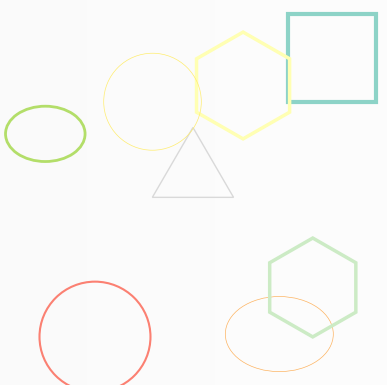[{"shape": "square", "thickness": 3, "radius": 0.57, "center": [0.856, 0.85]}, {"shape": "hexagon", "thickness": 2.5, "radius": 0.69, "center": [0.627, 0.778]}, {"shape": "circle", "thickness": 1.5, "radius": 0.72, "center": [0.245, 0.125]}, {"shape": "oval", "thickness": 0.5, "radius": 0.7, "center": [0.721, 0.132]}, {"shape": "oval", "thickness": 2, "radius": 0.51, "center": [0.117, 0.652]}, {"shape": "triangle", "thickness": 1, "radius": 0.6, "center": [0.498, 0.548]}, {"shape": "hexagon", "thickness": 2.5, "radius": 0.64, "center": [0.807, 0.253]}, {"shape": "circle", "thickness": 0.5, "radius": 0.63, "center": [0.394, 0.736]}]